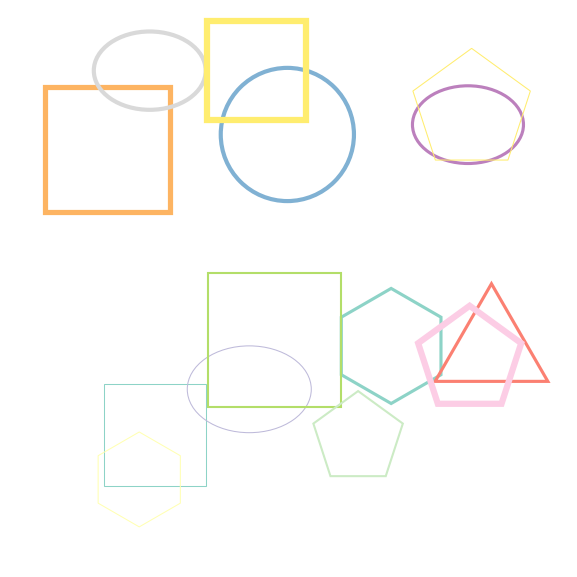[{"shape": "hexagon", "thickness": 1.5, "radius": 0.5, "center": [0.677, 0.4]}, {"shape": "square", "thickness": 0.5, "radius": 0.44, "center": [0.269, 0.246]}, {"shape": "hexagon", "thickness": 0.5, "radius": 0.41, "center": [0.241, 0.169]}, {"shape": "oval", "thickness": 0.5, "radius": 0.54, "center": [0.432, 0.325]}, {"shape": "triangle", "thickness": 1.5, "radius": 0.56, "center": [0.851, 0.395]}, {"shape": "circle", "thickness": 2, "radius": 0.58, "center": [0.498, 0.766]}, {"shape": "square", "thickness": 2.5, "radius": 0.54, "center": [0.186, 0.741]}, {"shape": "square", "thickness": 1, "radius": 0.58, "center": [0.475, 0.411]}, {"shape": "pentagon", "thickness": 3, "radius": 0.47, "center": [0.813, 0.376]}, {"shape": "oval", "thickness": 2, "radius": 0.48, "center": [0.259, 0.877]}, {"shape": "oval", "thickness": 1.5, "radius": 0.48, "center": [0.81, 0.783]}, {"shape": "pentagon", "thickness": 1, "radius": 0.41, "center": [0.62, 0.241]}, {"shape": "square", "thickness": 3, "radius": 0.43, "center": [0.444, 0.877]}, {"shape": "pentagon", "thickness": 0.5, "radius": 0.53, "center": [0.817, 0.808]}]